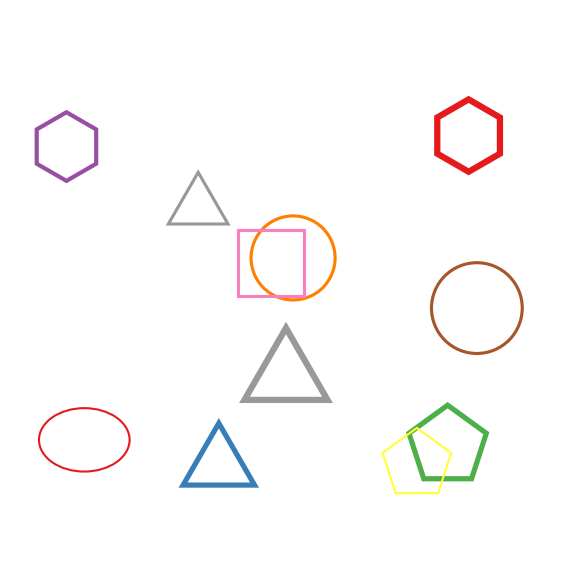[{"shape": "oval", "thickness": 1, "radius": 0.39, "center": [0.146, 0.237]}, {"shape": "hexagon", "thickness": 3, "radius": 0.31, "center": [0.811, 0.764]}, {"shape": "triangle", "thickness": 2.5, "radius": 0.36, "center": [0.379, 0.195]}, {"shape": "pentagon", "thickness": 2.5, "radius": 0.35, "center": [0.775, 0.227]}, {"shape": "hexagon", "thickness": 2, "radius": 0.3, "center": [0.115, 0.745]}, {"shape": "circle", "thickness": 1.5, "radius": 0.36, "center": [0.508, 0.552]}, {"shape": "pentagon", "thickness": 1, "radius": 0.31, "center": [0.722, 0.196]}, {"shape": "circle", "thickness": 1.5, "radius": 0.39, "center": [0.826, 0.466]}, {"shape": "square", "thickness": 1.5, "radius": 0.29, "center": [0.47, 0.544]}, {"shape": "triangle", "thickness": 3, "radius": 0.42, "center": [0.495, 0.348]}, {"shape": "triangle", "thickness": 1.5, "radius": 0.3, "center": [0.343, 0.641]}]